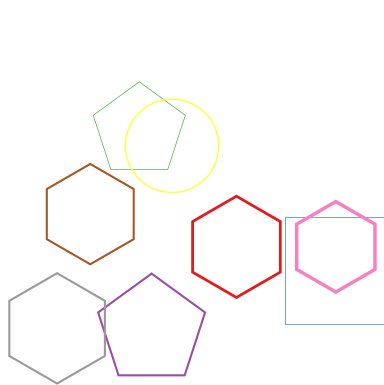[{"shape": "hexagon", "thickness": 2, "radius": 0.66, "center": [0.614, 0.359]}, {"shape": "square", "thickness": 0.5, "radius": 0.7, "center": [0.88, 0.298]}, {"shape": "pentagon", "thickness": 0.5, "radius": 0.63, "center": [0.362, 0.662]}, {"shape": "pentagon", "thickness": 1.5, "radius": 0.73, "center": [0.394, 0.143]}, {"shape": "circle", "thickness": 1, "radius": 0.61, "center": [0.447, 0.621]}, {"shape": "hexagon", "thickness": 1.5, "radius": 0.65, "center": [0.234, 0.444]}, {"shape": "hexagon", "thickness": 2.5, "radius": 0.59, "center": [0.872, 0.359]}, {"shape": "hexagon", "thickness": 1.5, "radius": 0.72, "center": [0.148, 0.147]}]